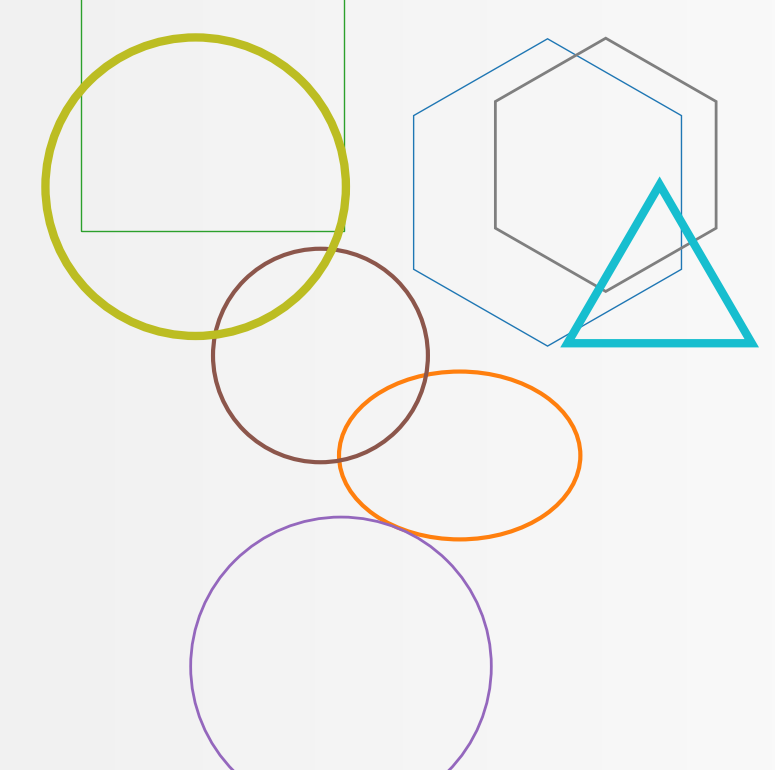[{"shape": "hexagon", "thickness": 0.5, "radius": 1.0, "center": [0.707, 0.75]}, {"shape": "oval", "thickness": 1.5, "radius": 0.78, "center": [0.593, 0.408]}, {"shape": "square", "thickness": 0.5, "radius": 0.85, "center": [0.274, 0.87]}, {"shape": "circle", "thickness": 1, "radius": 0.97, "center": [0.44, 0.135]}, {"shape": "circle", "thickness": 1.5, "radius": 0.69, "center": [0.413, 0.538]}, {"shape": "hexagon", "thickness": 1, "radius": 0.82, "center": [0.782, 0.786]}, {"shape": "circle", "thickness": 3, "radius": 0.97, "center": [0.252, 0.758]}, {"shape": "triangle", "thickness": 3, "radius": 0.69, "center": [0.851, 0.623]}]